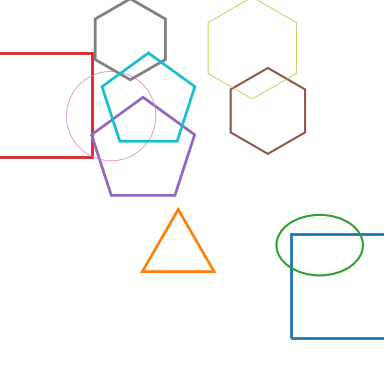[{"shape": "square", "thickness": 2, "radius": 0.68, "center": [0.892, 0.257]}, {"shape": "triangle", "thickness": 2, "radius": 0.54, "center": [0.463, 0.348]}, {"shape": "oval", "thickness": 1.5, "radius": 0.56, "center": [0.83, 0.363]}, {"shape": "square", "thickness": 2, "radius": 0.67, "center": [0.103, 0.728]}, {"shape": "pentagon", "thickness": 2, "radius": 0.7, "center": [0.372, 0.607]}, {"shape": "hexagon", "thickness": 1.5, "radius": 0.56, "center": [0.696, 0.712]}, {"shape": "circle", "thickness": 0.5, "radius": 0.58, "center": [0.289, 0.698]}, {"shape": "hexagon", "thickness": 2, "radius": 0.53, "center": [0.338, 0.898]}, {"shape": "hexagon", "thickness": 0.5, "radius": 0.66, "center": [0.655, 0.875]}, {"shape": "pentagon", "thickness": 2, "radius": 0.63, "center": [0.386, 0.736]}]